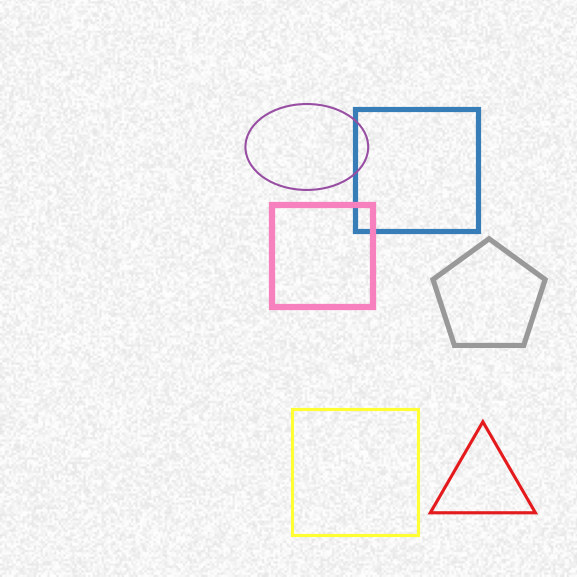[{"shape": "triangle", "thickness": 1.5, "radius": 0.53, "center": [0.836, 0.164]}, {"shape": "square", "thickness": 2.5, "radius": 0.53, "center": [0.721, 0.705]}, {"shape": "oval", "thickness": 1, "radius": 0.53, "center": [0.531, 0.745]}, {"shape": "square", "thickness": 1.5, "radius": 0.55, "center": [0.615, 0.182]}, {"shape": "square", "thickness": 3, "radius": 0.44, "center": [0.558, 0.556]}, {"shape": "pentagon", "thickness": 2.5, "radius": 0.51, "center": [0.847, 0.484]}]